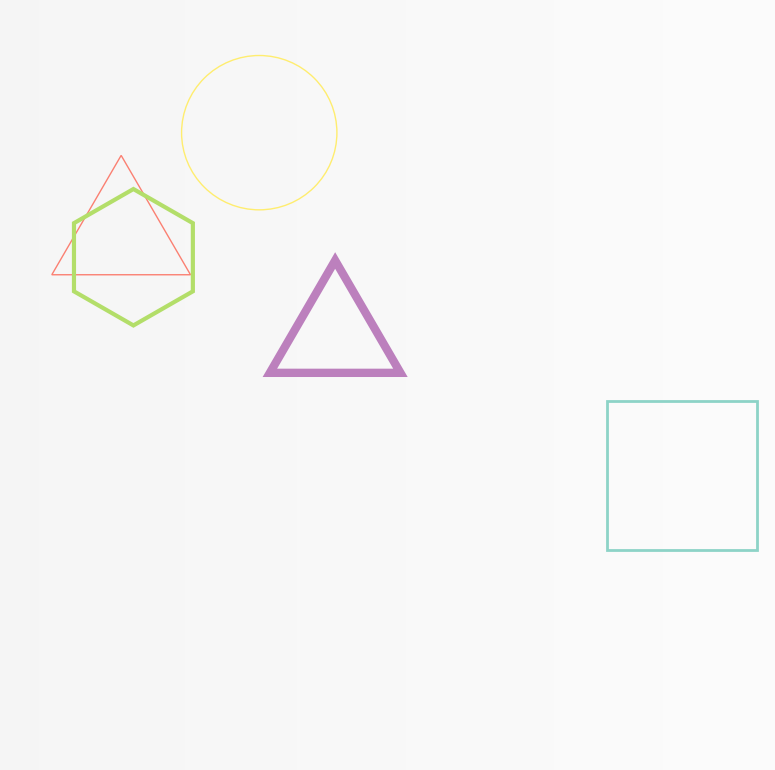[{"shape": "square", "thickness": 1, "radius": 0.48, "center": [0.88, 0.383]}, {"shape": "triangle", "thickness": 0.5, "radius": 0.52, "center": [0.156, 0.695]}, {"shape": "hexagon", "thickness": 1.5, "radius": 0.44, "center": [0.172, 0.666]}, {"shape": "triangle", "thickness": 3, "radius": 0.49, "center": [0.432, 0.564]}, {"shape": "circle", "thickness": 0.5, "radius": 0.5, "center": [0.335, 0.828]}]